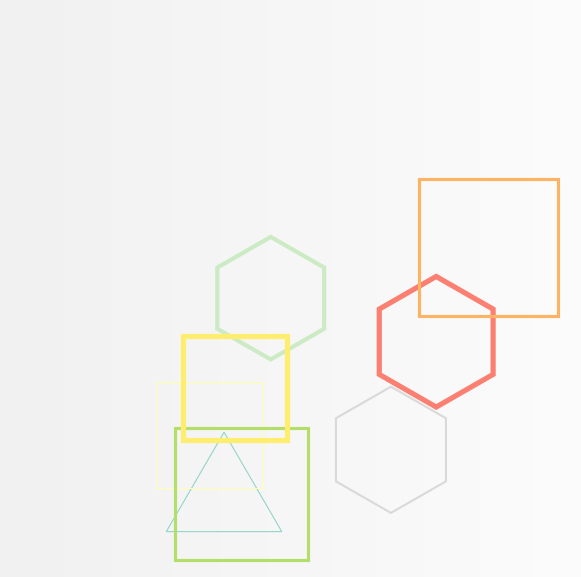[{"shape": "triangle", "thickness": 0.5, "radius": 0.57, "center": [0.385, 0.136]}, {"shape": "square", "thickness": 0.5, "radius": 0.46, "center": [0.361, 0.245]}, {"shape": "hexagon", "thickness": 2.5, "radius": 0.57, "center": [0.75, 0.407]}, {"shape": "square", "thickness": 1.5, "radius": 0.59, "center": [0.84, 0.571]}, {"shape": "square", "thickness": 1.5, "radius": 0.57, "center": [0.416, 0.144]}, {"shape": "hexagon", "thickness": 1, "radius": 0.55, "center": [0.673, 0.22]}, {"shape": "hexagon", "thickness": 2, "radius": 0.53, "center": [0.466, 0.483]}, {"shape": "square", "thickness": 2.5, "radius": 0.45, "center": [0.404, 0.327]}]